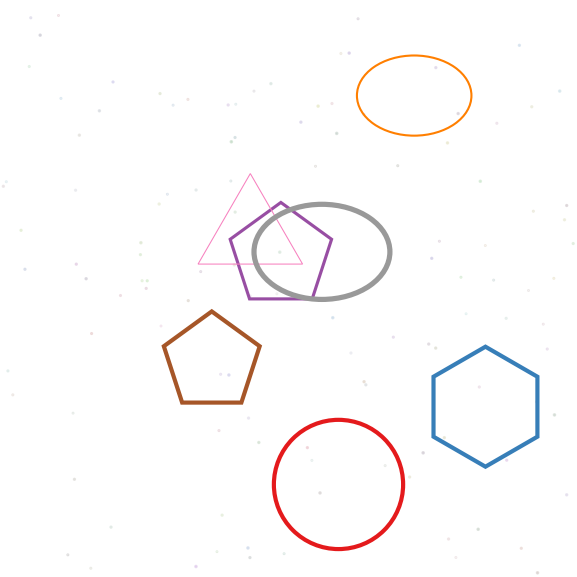[{"shape": "circle", "thickness": 2, "radius": 0.56, "center": [0.586, 0.16]}, {"shape": "hexagon", "thickness": 2, "radius": 0.52, "center": [0.841, 0.295]}, {"shape": "pentagon", "thickness": 1.5, "radius": 0.46, "center": [0.486, 0.556]}, {"shape": "oval", "thickness": 1, "radius": 0.5, "center": [0.717, 0.834]}, {"shape": "pentagon", "thickness": 2, "radius": 0.44, "center": [0.367, 0.373]}, {"shape": "triangle", "thickness": 0.5, "radius": 0.52, "center": [0.433, 0.594]}, {"shape": "oval", "thickness": 2.5, "radius": 0.59, "center": [0.557, 0.563]}]